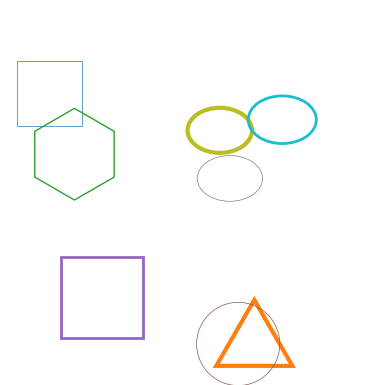[{"shape": "square", "thickness": 0.5, "radius": 0.42, "center": [0.129, 0.758]}, {"shape": "triangle", "thickness": 3, "radius": 0.57, "center": [0.661, 0.107]}, {"shape": "hexagon", "thickness": 1, "radius": 0.6, "center": [0.193, 0.6]}, {"shape": "square", "thickness": 2, "radius": 0.53, "center": [0.265, 0.227]}, {"shape": "circle", "thickness": 0.5, "radius": 0.54, "center": [0.619, 0.107]}, {"shape": "oval", "thickness": 0.5, "radius": 0.42, "center": [0.597, 0.537]}, {"shape": "oval", "thickness": 3, "radius": 0.42, "center": [0.571, 0.661]}, {"shape": "oval", "thickness": 2, "radius": 0.44, "center": [0.733, 0.689]}]